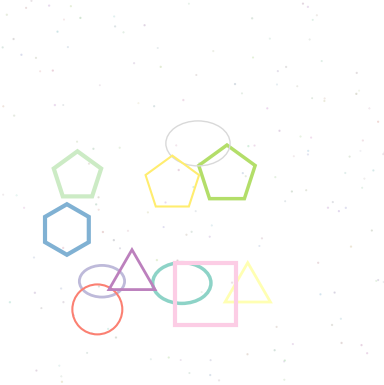[{"shape": "oval", "thickness": 2.5, "radius": 0.38, "center": [0.472, 0.265]}, {"shape": "triangle", "thickness": 2, "radius": 0.34, "center": [0.644, 0.25]}, {"shape": "oval", "thickness": 2, "radius": 0.29, "center": [0.265, 0.27]}, {"shape": "circle", "thickness": 1.5, "radius": 0.32, "center": [0.253, 0.196]}, {"shape": "hexagon", "thickness": 3, "radius": 0.33, "center": [0.174, 0.404]}, {"shape": "pentagon", "thickness": 2.5, "radius": 0.38, "center": [0.589, 0.546]}, {"shape": "square", "thickness": 3, "radius": 0.4, "center": [0.534, 0.237]}, {"shape": "oval", "thickness": 1, "radius": 0.42, "center": [0.514, 0.628]}, {"shape": "triangle", "thickness": 2, "radius": 0.35, "center": [0.343, 0.282]}, {"shape": "pentagon", "thickness": 3, "radius": 0.32, "center": [0.201, 0.542]}, {"shape": "pentagon", "thickness": 1.5, "radius": 0.37, "center": [0.448, 0.523]}]